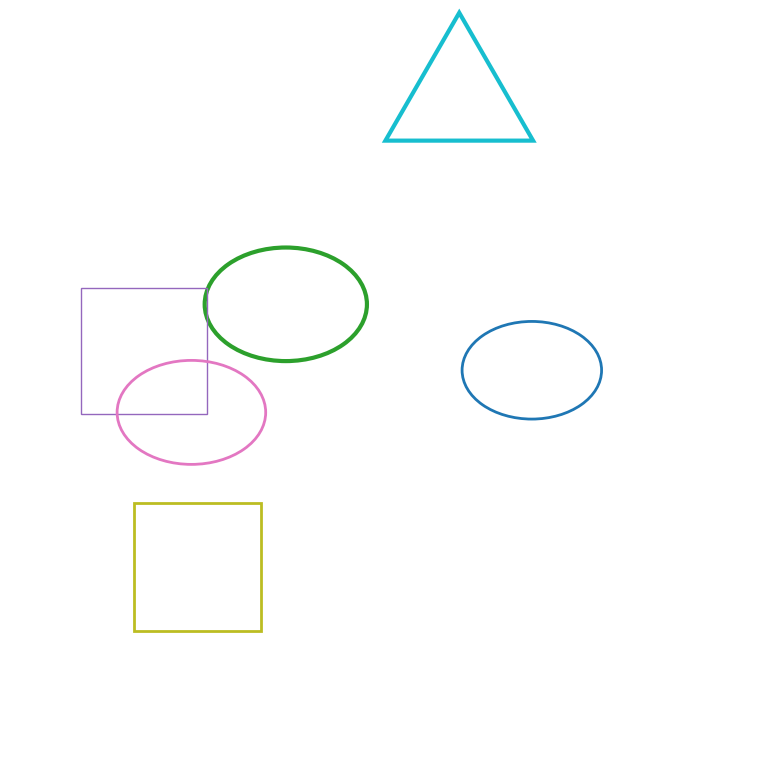[{"shape": "oval", "thickness": 1, "radius": 0.45, "center": [0.691, 0.519]}, {"shape": "oval", "thickness": 1.5, "radius": 0.53, "center": [0.371, 0.605]}, {"shape": "square", "thickness": 0.5, "radius": 0.41, "center": [0.187, 0.544]}, {"shape": "oval", "thickness": 1, "radius": 0.48, "center": [0.249, 0.464]}, {"shape": "square", "thickness": 1, "radius": 0.42, "center": [0.257, 0.264]}, {"shape": "triangle", "thickness": 1.5, "radius": 0.55, "center": [0.596, 0.873]}]